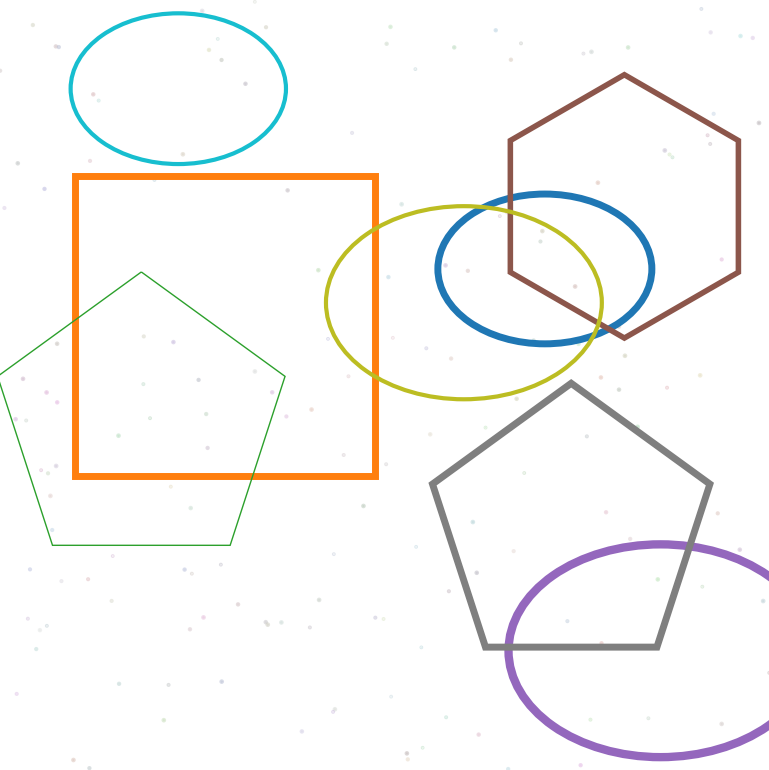[{"shape": "oval", "thickness": 2.5, "radius": 0.69, "center": [0.708, 0.651]}, {"shape": "square", "thickness": 2.5, "radius": 0.97, "center": [0.292, 0.577]}, {"shape": "pentagon", "thickness": 0.5, "radius": 0.98, "center": [0.184, 0.451]}, {"shape": "oval", "thickness": 3, "radius": 0.99, "center": [0.858, 0.155]}, {"shape": "hexagon", "thickness": 2, "radius": 0.85, "center": [0.811, 0.732]}, {"shape": "pentagon", "thickness": 2.5, "radius": 0.95, "center": [0.742, 0.313]}, {"shape": "oval", "thickness": 1.5, "radius": 0.9, "center": [0.602, 0.607]}, {"shape": "oval", "thickness": 1.5, "radius": 0.7, "center": [0.232, 0.885]}]